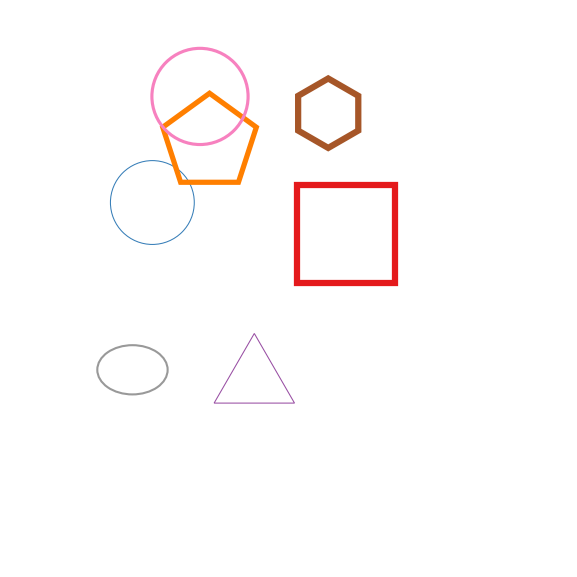[{"shape": "square", "thickness": 3, "radius": 0.42, "center": [0.598, 0.593]}, {"shape": "circle", "thickness": 0.5, "radius": 0.36, "center": [0.264, 0.648]}, {"shape": "triangle", "thickness": 0.5, "radius": 0.4, "center": [0.44, 0.341]}, {"shape": "pentagon", "thickness": 2.5, "radius": 0.43, "center": [0.363, 0.752]}, {"shape": "hexagon", "thickness": 3, "radius": 0.3, "center": [0.568, 0.803]}, {"shape": "circle", "thickness": 1.5, "radius": 0.42, "center": [0.346, 0.832]}, {"shape": "oval", "thickness": 1, "radius": 0.3, "center": [0.229, 0.359]}]